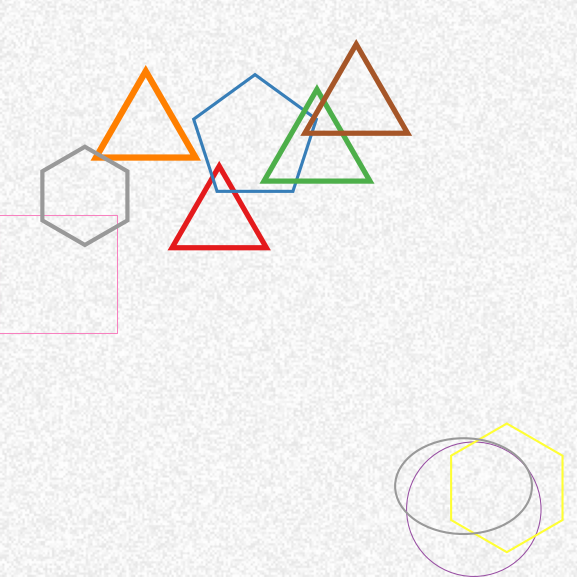[{"shape": "triangle", "thickness": 2.5, "radius": 0.47, "center": [0.38, 0.617]}, {"shape": "pentagon", "thickness": 1.5, "radius": 0.56, "center": [0.442, 0.758]}, {"shape": "triangle", "thickness": 2.5, "radius": 0.53, "center": [0.549, 0.739]}, {"shape": "circle", "thickness": 0.5, "radius": 0.58, "center": [0.82, 0.117]}, {"shape": "triangle", "thickness": 3, "radius": 0.5, "center": [0.252, 0.776]}, {"shape": "hexagon", "thickness": 1, "radius": 0.56, "center": [0.878, 0.154]}, {"shape": "triangle", "thickness": 2.5, "radius": 0.51, "center": [0.617, 0.82]}, {"shape": "square", "thickness": 0.5, "radius": 0.51, "center": [0.101, 0.524]}, {"shape": "oval", "thickness": 1, "radius": 0.59, "center": [0.803, 0.157]}, {"shape": "hexagon", "thickness": 2, "radius": 0.43, "center": [0.147, 0.66]}]